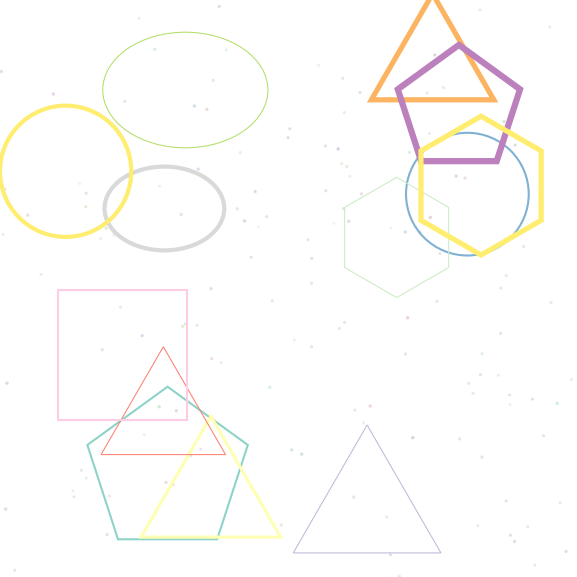[{"shape": "pentagon", "thickness": 1, "radius": 0.73, "center": [0.29, 0.183]}, {"shape": "triangle", "thickness": 1.5, "radius": 0.7, "center": [0.365, 0.139]}, {"shape": "triangle", "thickness": 0.5, "radius": 0.74, "center": [0.636, 0.116]}, {"shape": "triangle", "thickness": 0.5, "radius": 0.62, "center": [0.283, 0.274]}, {"shape": "circle", "thickness": 1, "radius": 0.53, "center": [0.809, 0.663]}, {"shape": "triangle", "thickness": 2.5, "radius": 0.61, "center": [0.749, 0.888]}, {"shape": "oval", "thickness": 0.5, "radius": 0.71, "center": [0.321, 0.843]}, {"shape": "square", "thickness": 1, "radius": 0.56, "center": [0.212, 0.385]}, {"shape": "oval", "thickness": 2, "radius": 0.52, "center": [0.285, 0.638]}, {"shape": "pentagon", "thickness": 3, "radius": 0.56, "center": [0.795, 0.81]}, {"shape": "hexagon", "thickness": 0.5, "radius": 0.52, "center": [0.687, 0.588]}, {"shape": "circle", "thickness": 2, "radius": 0.57, "center": [0.114, 0.703]}, {"shape": "hexagon", "thickness": 2.5, "radius": 0.6, "center": [0.833, 0.678]}]